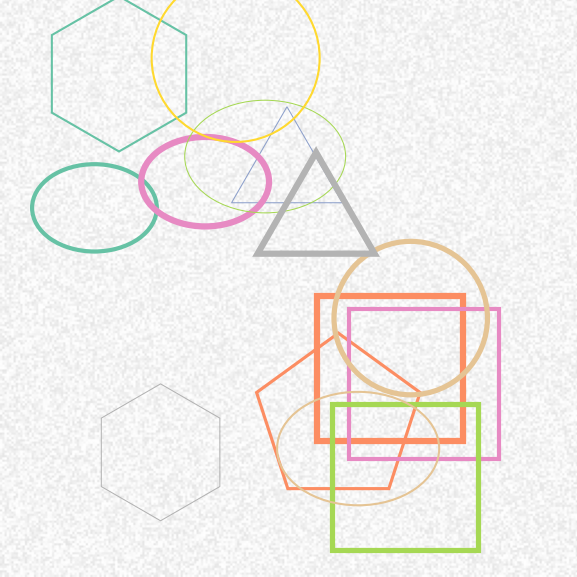[{"shape": "hexagon", "thickness": 1, "radius": 0.67, "center": [0.206, 0.871]}, {"shape": "oval", "thickness": 2, "radius": 0.54, "center": [0.164, 0.639]}, {"shape": "pentagon", "thickness": 1.5, "radius": 0.74, "center": [0.586, 0.273]}, {"shape": "square", "thickness": 3, "radius": 0.63, "center": [0.676, 0.361]}, {"shape": "triangle", "thickness": 0.5, "radius": 0.55, "center": [0.497, 0.703]}, {"shape": "square", "thickness": 2, "radius": 0.65, "center": [0.734, 0.335]}, {"shape": "oval", "thickness": 3, "radius": 0.55, "center": [0.355, 0.685]}, {"shape": "square", "thickness": 2.5, "radius": 0.63, "center": [0.702, 0.173]}, {"shape": "oval", "thickness": 0.5, "radius": 0.7, "center": [0.459, 0.728]}, {"shape": "circle", "thickness": 1, "radius": 0.73, "center": [0.408, 0.899]}, {"shape": "oval", "thickness": 1, "radius": 0.7, "center": [0.62, 0.222]}, {"shape": "circle", "thickness": 2.5, "radius": 0.66, "center": [0.711, 0.448]}, {"shape": "hexagon", "thickness": 0.5, "radius": 0.59, "center": [0.278, 0.216]}, {"shape": "triangle", "thickness": 3, "radius": 0.58, "center": [0.547, 0.618]}]